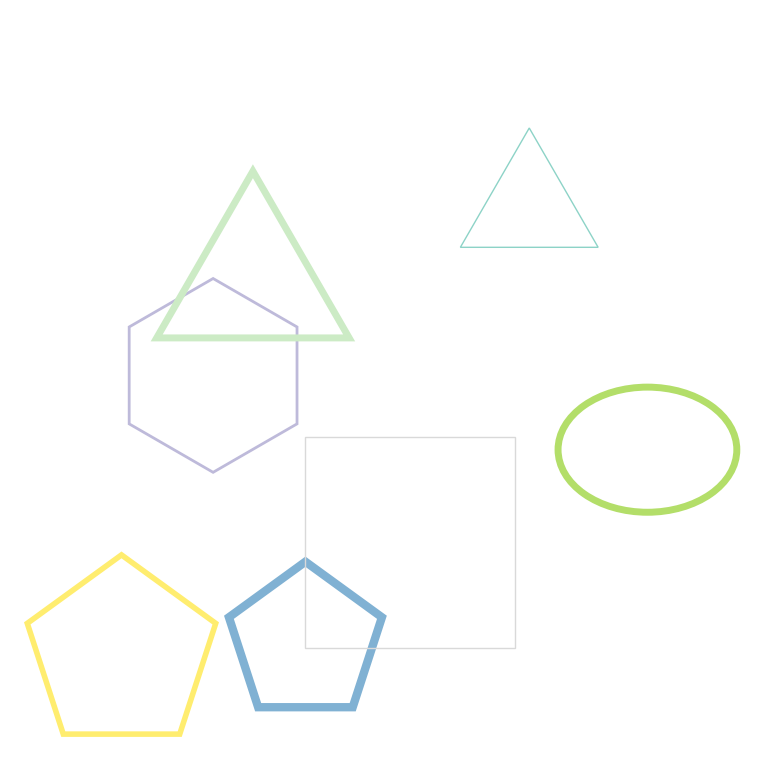[{"shape": "triangle", "thickness": 0.5, "radius": 0.52, "center": [0.687, 0.73]}, {"shape": "hexagon", "thickness": 1, "radius": 0.63, "center": [0.277, 0.512]}, {"shape": "pentagon", "thickness": 3, "radius": 0.52, "center": [0.397, 0.166]}, {"shape": "oval", "thickness": 2.5, "radius": 0.58, "center": [0.841, 0.416]}, {"shape": "square", "thickness": 0.5, "radius": 0.68, "center": [0.532, 0.296]}, {"shape": "triangle", "thickness": 2.5, "radius": 0.72, "center": [0.328, 0.633]}, {"shape": "pentagon", "thickness": 2, "radius": 0.64, "center": [0.158, 0.151]}]